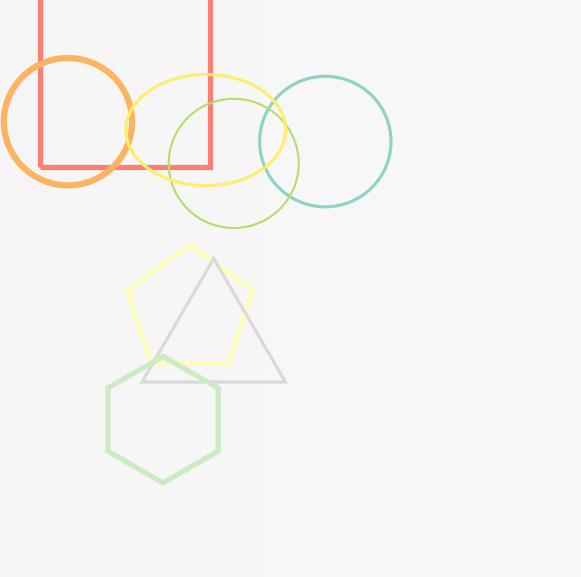[{"shape": "circle", "thickness": 1.5, "radius": 0.57, "center": [0.56, 0.754]}, {"shape": "pentagon", "thickness": 2, "radius": 0.57, "center": [0.327, 0.462]}, {"shape": "square", "thickness": 2.5, "radius": 0.73, "center": [0.216, 0.856]}, {"shape": "circle", "thickness": 3, "radius": 0.55, "center": [0.117, 0.788]}, {"shape": "circle", "thickness": 1, "radius": 0.56, "center": [0.402, 0.716]}, {"shape": "triangle", "thickness": 1.5, "radius": 0.71, "center": [0.368, 0.409]}, {"shape": "hexagon", "thickness": 2.5, "radius": 0.55, "center": [0.28, 0.272]}, {"shape": "oval", "thickness": 1.5, "radius": 0.69, "center": [0.354, 0.774]}]